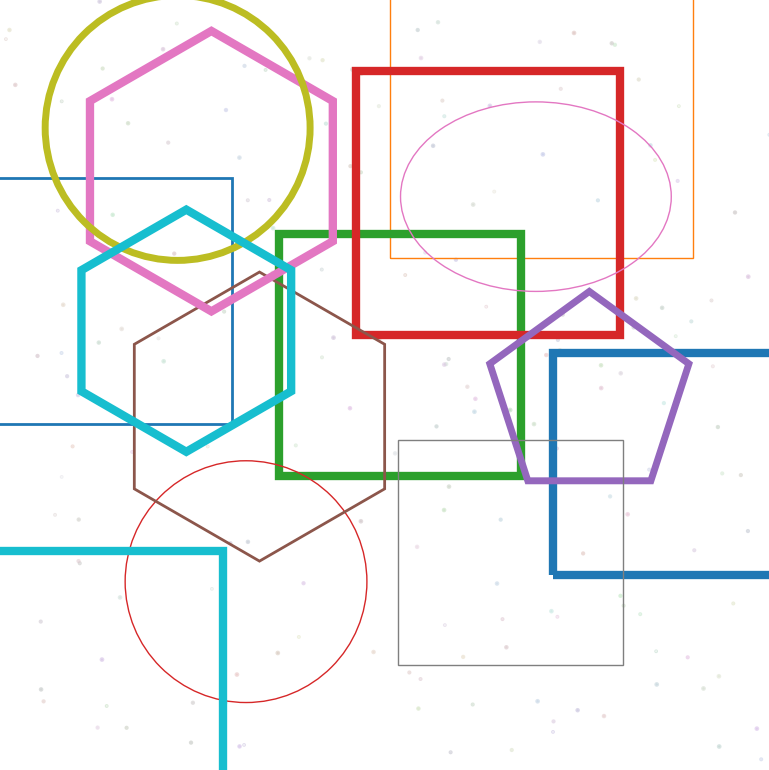[{"shape": "square", "thickness": 3, "radius": 0.72, "center": [0.862, 0.397]}, {"shape": "square", "thickness": 1, "radius": 0.8, "center": [0.141, 0.609]}, {"shape": "square", "thickness": 0.5, "radius": 0.98, "center": [0.703, 0.861]}, {"shape": "square", "thickness": 3, "radius": 0.79, "center": [0.52, 0.539]}, {"shape": "circle", "thickness": 0.5, "radius": 0.78, "center": [0.32, 0.245]}, {"shape": "square", "thickness": 3, "radius": 0.86, "center": [0.634, 0.737]}, {"shape": "pentagon", "thickness": 2.5, "radius": 0.68, "center": [0.765, 0.486]}, {"shape": "hexagon", "thickness": 1, "radius": 0.94, "center": [0.337, 0.459]}, {"shape": "hexagon", "thickness": 3, "radius": 0.91, "center": [0.275, 0.778]}, {"shape": "oval", "thickness": 0.5, "radius": 0.88, "center": [0.696, 0.745]}, {"shape": "square", "thickness": 0.5, "radius": 0.73, "center": [0.663, 0.282]}, {"shape": "circle", "thickness": 2.5, "radius": 0.86, "center": [0.231, 0.834]}, {"shape": "hexagon", "thickness": 3, "radius": 0.79, "center": [0.242, 0.57]}, {"shape": "square", "thickness": 3, "radius": 0.77, "center": [0.137, 0.131]}]